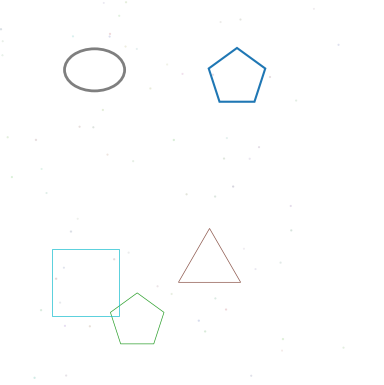[{"shape": "pentagon", "thickness": 1.5, "radius": 0.39, "center": [0.616, 0.798]}, {"shape": "pentagon", "thickness": 0.5, "radius": 0.37, "center": [0.356, 0.166]}, {"shape": "triangle", "thickness": 0.5, "radius": 0.47, "center": [0.544, 0.313]}, {"shape": "oval", "thickness": 2, "radius": 0.39, "center": [0.246, 0.819]}, {"shape": "square", "thickness": 0.5, "radius": 0.43, "center": [0.222, 0.266]}]